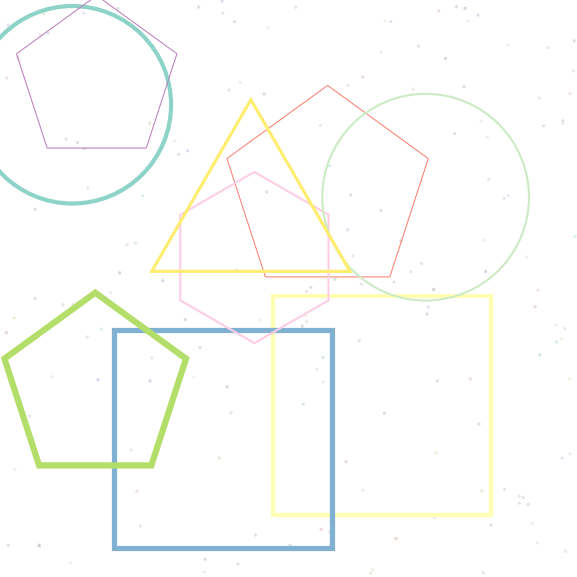[{"shape": "circle", "thickness": 2, "radius": 0.85, "center": [0.125, 0.818]}, {"shape": "square", "thickness": 2, "radius": 0.94, "center": [0.661, 0.297]}, {"shape": "pentagon", "thickness": 0.5, "radius": 0.92, "center": [0.567, 0.668]}, {"shape": "square", "thickness": 2.5, "radius": 0.94, "center": [0.387, 0.238]}, {"shape": "pentagon", "thickness": 3, "radius": 0.83, "center": [0.165, 0.327]}, {"shape": "hexagon", "thickness": 1, "radius": 0.74, "center": [0.44, 0.553]}, {"shape": "pentagon", "thickness": 0.5, "radius": 0.73, "center": [0.167, 0.861]}, {"shape": "circle", "thickness": 1, "radius": 0.89, "center": [0.737, 0.658]}, {"shape": "triangle", "thickness": 1.5, "radius": 0.99, "center": [0.434, 0.628]}]